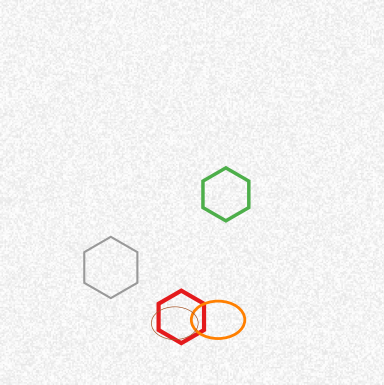[{"shape": "hexagon", "thickness": 3, "radius": 0.34, "center": [0.471, 0.177]}, {"shape": "hexagon", "thickness": 2.5, "radius": 0.34, "center": [0.587, 0.495]}, {"shape": "oval", "thickness": 2, "radius": 0.35, "center": [0.566, 0.169]}, {"shape": "oval", "thickness": 0.5, "radius": 0.3, "center": [0.454, 0.161]}, {"shape": "hexagon", "thickness": 1.5, "radius": 0.4, "center": [0.288, 0.305]}]